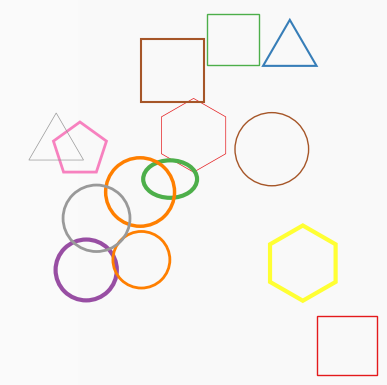[{"shape": "square", "thickness": 1, "radius": 0.39, "center": [0.895, 0.103]}, {"shape": "hexagon", "thickness": 0.5, "radius": 0.48, "center": [0.5, 0.649]}, {"shape": "triangle", "thickness": 1.5, "radius": 0.4, "center": [0.748, 0.869]}, {"shape": "oval", "thickness": 3, "radius": 0.35, "center": [0.439, 0.535]}, {"shape": "square", "thickness": 1, "radius": 0.34, "center": [0.601, 0.898]}, {"shape": "circle", "thickness": 3, "radius": 0.4, "center": [0.222, 0.299]}, {"shape": "circle", "thickness": 2.5, "radius": 0.44, "center": [0.362, 0.501]}, {"shape": "circle", "thickness": 2, "radius": 0.37, "center": [0.365, 0.325]}, {"shape": "hexagon", "thickness": 3, "radius": 0.49, "center": [0.781, 0.317]}, {"shape": "circle", "thickness": 1, "radius": 0.47, "center": [0.701, 0.612]}, {"shape": "square", "thickness": 1.5, "radius": 0.41, "center": [0.444, 0.816]}, {"shape": "pentagon", "thickness": 2, "radius": 0.36, "center": [0.206, 0.611]}, {"shape": "triangle", "thickness": 0.5, "radius": 0.41, "center": [0.145, 0.625]}, {"shape": "circle", "thickness": 2, "radius": 0.43, "center": [0.249, 0.433]}]